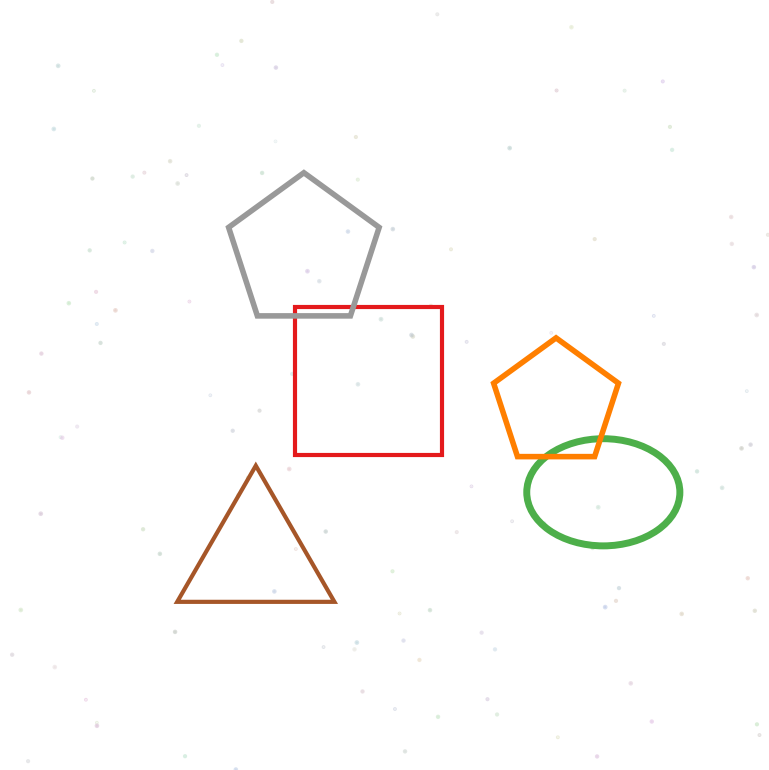[{"shape": "square", "thickness": 1.5, "radius": 0.48, "center": [0.479, 0.505]}, {"shape": "oval", "thickness": 2.5, "radius": 0.5, "center": [0.784, 0.361]}, {"shape": "pentagon", "thickness": 2, "radius": 0.43, "center": [0.722, 0.476]}, {"shape": "triangle", "thickness": 1.5, "radius": 0.59, "center": [0.332, 0.277]}, {"shape": "pentagon", "thickness": 2, "radius": 0.51, "center": [0.395, 0.673]}]